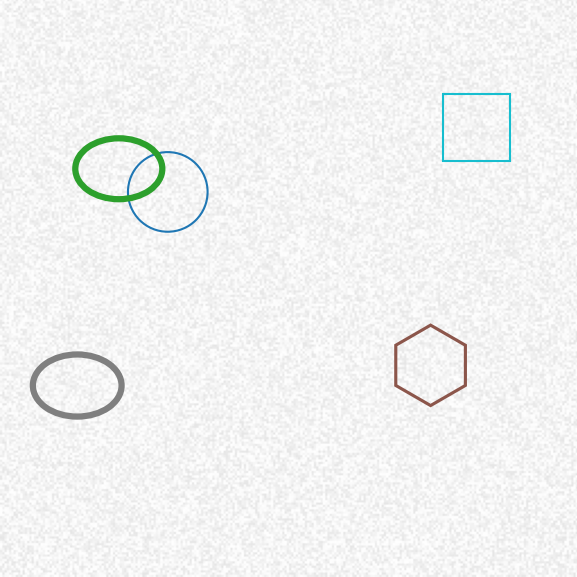[{"shape": "circle", "thickness": 1, "radius": 0.34, "center": [0.291, 0.667]}, {"shape": "oval", "thickness": 3, "radius": 0.38, "center": [0.206, 0.707]}, {"shape": "hexagon", "thickness": 1.5, "radius": 0.35, "center": [0.746, 0.366]}, {"shape": "oval", "thickness": 3, "radius": 0.38, "center": [0.134, 0.332]}, {"shape": "square", "thickness": 1, "radius": 0.29, "center": [0.825, 0.778]}]